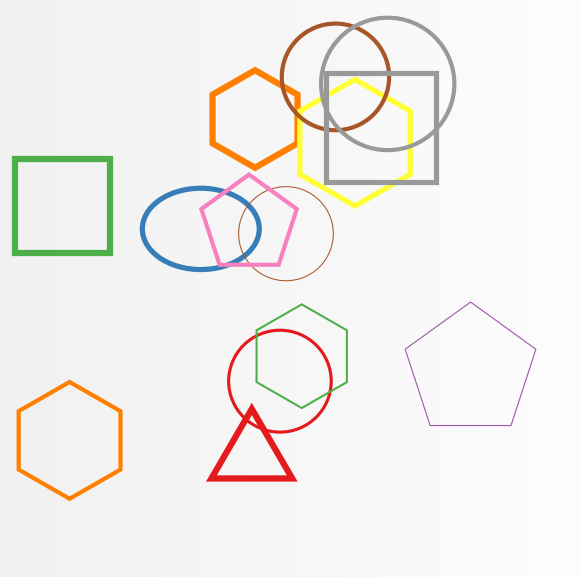[{"shape": "circle", "thickness": 1.5, "radius": 0.44, "center": [0.482, 0.339]}, {"shape": "triangle", "thickness": 3, "radius": 0.4, "center": [0.433, 0.211]}, {"shape": "oval", "thickness": 2.5, "radius": 0.5, "center": [0.345, 0.603]}, {"shape": "hexagon", "thickness": 1, "radius": 0.45, "center": [0.519, 0.382]}, {"shape": "square", "thickness": 3, "radius": 0.41, "center": [0.108, 0.642]}, {"shape": "pentagon", "thickness": 0.5, "radius": 0.59, "center": [0.81, 0.358]}, {"shape": "hexagon", "thickness": 2, "radius": 0.51, "center": [0.12, 0.237]}, {"shape": "hexagon", "thickness": 3, "radius": 0.42, "center": [0.439, 0.793]}, {"shape": "hexagon", "thickness": 2.5, "radius": 0.55, "center": [0.611, 0.752]}, {"shape": "circle", "thickness": 0.5, "radius": 0.41, "center": [0.492, 0.594]}, {"shape": "circle", "thickness": 2, "radius": 0.46, "center": [0.577, 0.866]}, {"shape": "pentagon", "thickness": 2, "radius": 0.43, "center": [0.429, 0.611]}, {"shape": "square", "thickness": 2.5, "radius": 0.47, "center": [0.655, 0.779]}, {"shape": "circle", "thickness": 2, "radius": 0.57, "center": [0.667, 0.854]}]